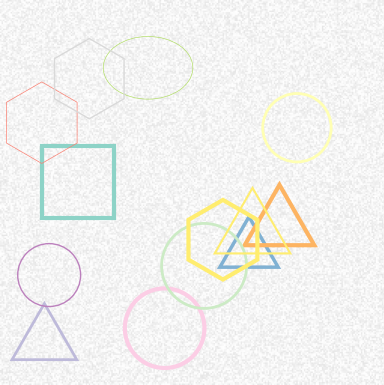[{"shape": "square", "thickness": 3, "radius": 0.47, "center": [0.202, 0.528]}, {"shape": "circle", "thickness": 2, "radius": 0.44, "center": [0.771, 0.668]}, {"shape": "triangle", "thickness": 2, "radius": 0.49, "center": [0.115, 0.114]}, {"shape": "hexagon", "thickness": 0.5, "radius": 0.53, "center": [0.109, 0.681]}, {"shape": "triangle", "thickness": 2.5, "radius": 0.44, "center": [0.647, 0.35]}, {"shape": "triangle", "thickness": 3, "radius": 0.52, "center": [0.726, 0.415]}, {"shape": "oval", "thickness": 0.5, "radius": 0.58, "center": [0.385, 0.824]}, {"shape": "circle", "thickness": 3, "radius": 0.52, "center": [0.428, 0.148]}, {"shape": "hexagon", "thickness": 1, "radius": 0.52, "center": [0.232, 0.796]}, {"shape": "circle", "thickness": 1, "radius": 0.41, "center": [0.128, 0.286]}, {"shape": "circle", "thickness": 2, "radius": 0.55, "center": [0.53, 0.309]}, {"shape": "hexagon", "thickness": 3, "radius": 0.52, "center": [0.579, 0.377]}, {"shape": "triangle", "thickness": 1.5, "radius": 0.57, "center": [0.656, 0.398]}]